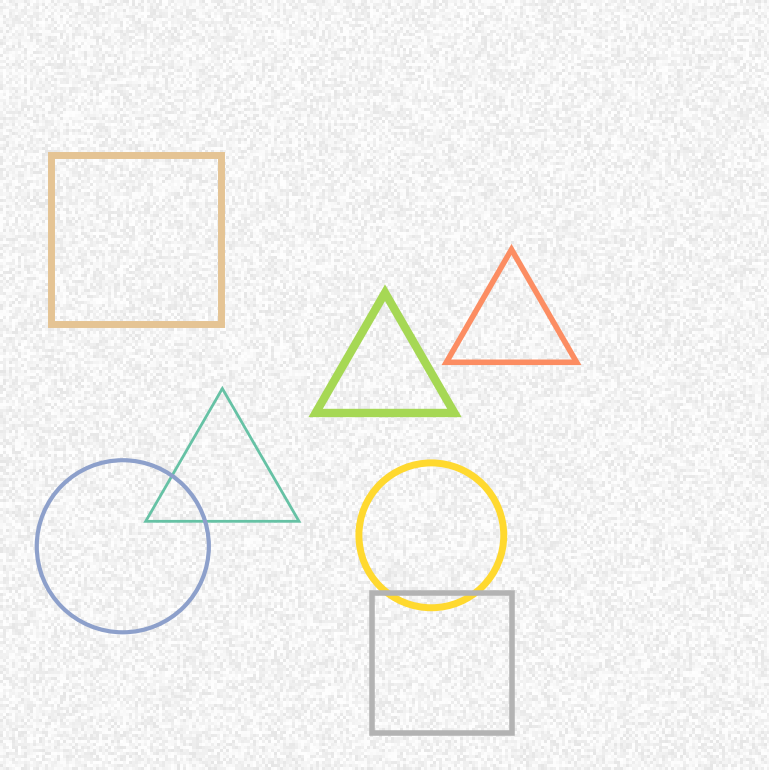[{"shape": "triangle", "thickness": 1, "radius": 0.57, "center": [0.289, 0.38]}, {"shape": "triangle", "thickness": 2, "radius": 0.49, "center": [0.664, 0.578]}, {"shape": "circle", "thickness": 1.5, "radius": 0.56, "center": [0.159, 0.291]}, {"shape": "triangle", "thickness": 3, "radius": 0.52, "center": [0.5, 0.516]}, {"shape": "circle", "thickness": 2.5, "radius": 0.47, "center": [0.56, 0.305]}, {"shape": "square", "thickness": 2.5, "radius": 0.55, "center": [0.176, 0.689]}, {"shape": "square", "thickness": 2, "radius": 0.45, "center": [0.575, 0.138]}]